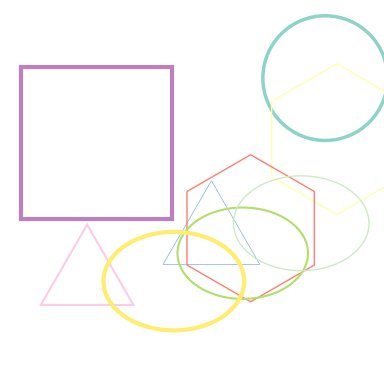[{"shape": "circle", "thickness": 2.5, "radius": 0.81, "center": [0.845, 0.797]}, {"shape": "hexagon", "thickness": 1, "radius": 0.98, "center": [0.875, 0.639]}, {"shape": "hexagon", "thickness": 1, "radius": 0.95, "center": [0.651, 0.407]}, {"shape": "triangle", "thickness": 0.5, "radius": 0.73, "center": [0.549, 0.386]}, {"shape": "oval", "thickness": 1.5, "radius": 0.85, "center": [0.631, 0.342]}, {"shape": "triangle", "thickness": 1.5, "radius": 0.69, "center": [0.226, 0.277]}, {"shape": "square", "thickness": 3, "radius": 0.99, "center": [0.251, 0.629]}, {"shape": "oval", "thickness": 1, "radius": 0.88, "center": [0.782, 0.42]}, {"shape": "oval", "thickness": 3, "radius": 0.91, "center": [0.452, 0.27]}]